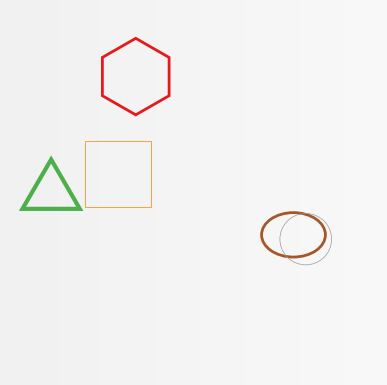[{"shape": "hexagon", "thickness": 2, "radius": 0.5, "center": [0.35, 0.801]}, {"shape": "triangle", "thickness": 3, "radius": 0.43, "center": [0.132, 0.5]}, {"shape": "square", "thickness": 0.5, "radius": 0.43, "center": [0.304, 0.548]}, {"shape": "oval", "thickness": 2, "radius": 0.41, "center": [0.757, 0.39]}, {"shape": "circle", "thickness": 0.5, "radius": 0.33, "center": [0.789, 0.379]}]